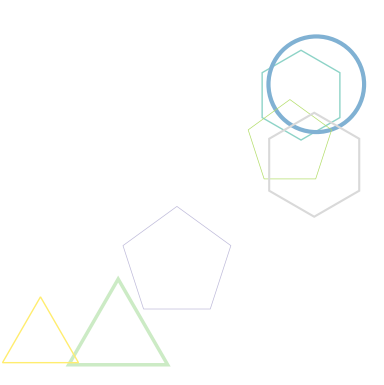[{"shape": "hexagon", "thickness": 1, "radius": 0.58, "center": [0.782, 0.753]}, {"shape": "pentagon", "thickness": 0.5, "radius": 0.74, "center": [0.46, 0.317]}, {"shape": "circle", "thickness": 3, "radius": 0.62, "center": [0.822, 0.781]}, {"shape": "pentagon", "thickness": 0.5, "radius": 0.57, "center": [0.753, 0.627]}, {"shape": "hexagon", "thickness": 1.5, "radius": 0.68, "center": [0.816, 0.572]}, {"shape": "triangle", "thickness": 2.5, "radius": 0.74, "center": [0.307, 0.127]}, {"shape": "triangle", "thickness": 1, "radius": 0.57, "center": [0.105, 0.115]}]